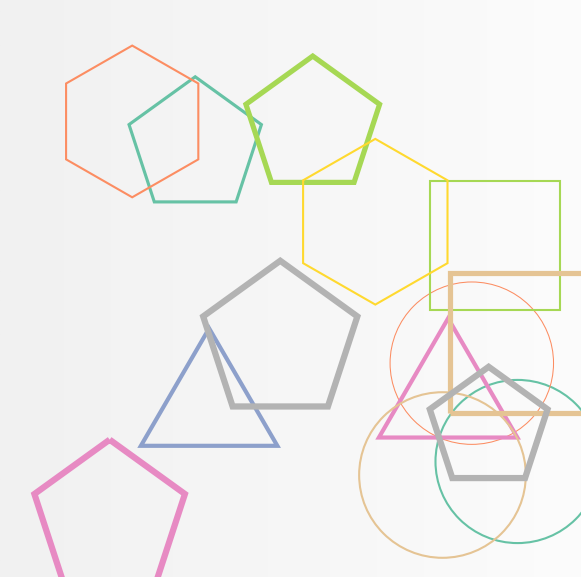[{"shape": "circle", "thickness": 1, "radius": 0.71, "center": [0.89, 0.2]}, {"shape": "pentagon", "thickness": 1.5, "radius": 0.6, "center": [0.336, 0.746]}, {"shape": "circle", "thickness": 0.5, "radius": 0.7, "center": [0.812, 0.37]}, {"shape": "hexagon", "thickness": 1, "radius": 0.66, "center": [0.227, 0.789]}, {"shape": "triangle", "thickness": 2, "radius": 0.68, "center": [0.36, 0.295]}, {"shape": "triangle", "thickness": 2, "radius": 0.69, "center": [0.771, 0.31]}, {"shape": "pentagon", "thickness": 3, "radius": 0.68, "center": [0.189, 0.102]}, {"shape": "square", "thickness": 1, "radius": 0.56, "center": [0.852, 0.573]}, {"shape": "pentagon", "thickness": 2.5, "radius": 0.6, "center": [0.538, 0.781]}, {"shape": "hexagon", "thickness": 1, "radius": 0.72, "center": [0.646, 0.615]}, {"shape": "square", "thickness": 2.5, "radius": 0.61, "center": [0.896, 0.405]}, {"shape": "circle", "thickness": 1, "radius": 0.72, "center": [0.761, 0.177]}, {"shape": "pentagon", "thickness": 3, "radius": 0.53, "center": [0.841, 0.257]}, {"shape": "pentagon", "thickness": 3, "radius": 0.7, "center": [0.482, 0.408]}]